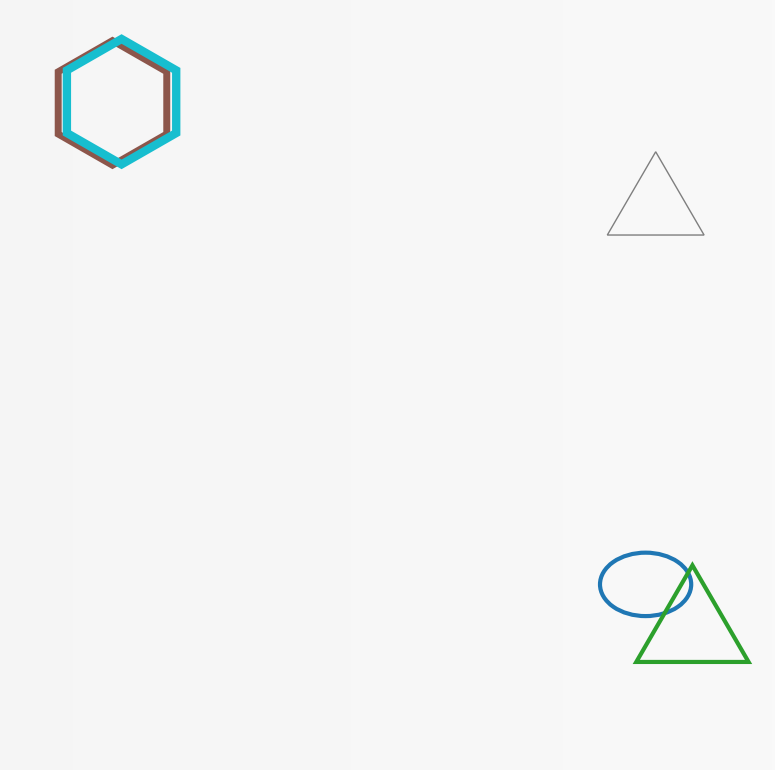[{"shape": "oval", "thickness": 1.5, "radius": 0.29, "center": [0.833, 0.241]}, {"shape": "triangle", "thickness": 1.5, "radius": 0.42, "center": [0.893, 0.182]}, {"shape": "hexagon", "thickness": 2.5, "radius": 0.4, "center": [0.145, 0.866]}, {"shape": "triangle", "thickness": 0.5, "radius": 0.36, "center": [0.846, 0.731]}, {"shape": "hexagon", "thickness": 3, "radius": 0.41, "center": [0.157, 0.868]}]